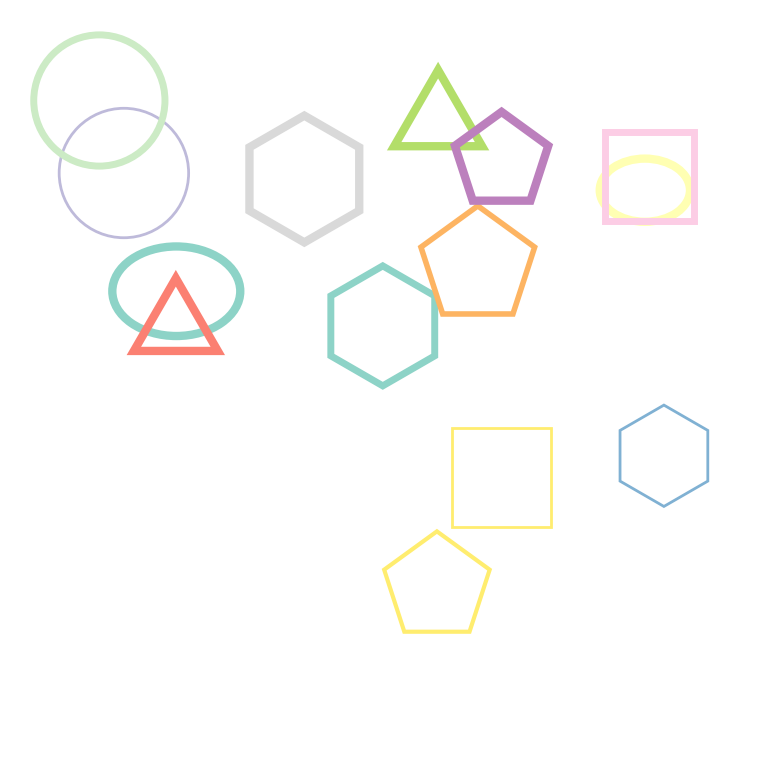[{"shape": "hexagon", "thickness": 2.5, "radius": 0.39, "center": [0.497, 0.577]}, {"shape": "oval", "thickness": 3, "radius": 0.42, "center": [0.229, 0.622]}, {"shape": "oval", "thickness": 3, "radius": 0.29, "center": [0.837, 0.753]}, {"shape": "circle", "thickness": 1, "radius": 0.42, "center": [0.161, 0.775]}, {"shape": "triangle", "thickness": 3, "radius": 0.31, "center": [0.228, 0.576]}, {"shape": "hexagon", "thickness": 1, "radius": 0.33, "center": [0.862, 0.408]}, {"shape": "pentagon", "thickness": 2, "radius": 0.39, "center": [0.621, 0.655]}, {"shape": "triangle", "thickness": 3, "radius": 0.33, "center": [0.569, 0.843]}, {"shape": "square", "thickness": 2.5, "radius": 0.29, "center": [0.843, 0.77]}, {"shape": "hexagon", "thickness": 3, "radius": 0.41, "center": [0.395, 0.768]}, {"shape": "pentagon", "thickness": 3, "radius": 0.32, "center": [0.651, 0.791]}, {"shape": "circle", "thickness": 2.5, "radius": 0.43, "center": [0.129, 0.869]}, {"shape": "square", "thickness": 1, "radius": 0.32, "center": [0.651, 0.38]}, {"shape": "pentagon", "thickness": 1.5, "radius": 0.36, "center": [0.567, 0.238]}]